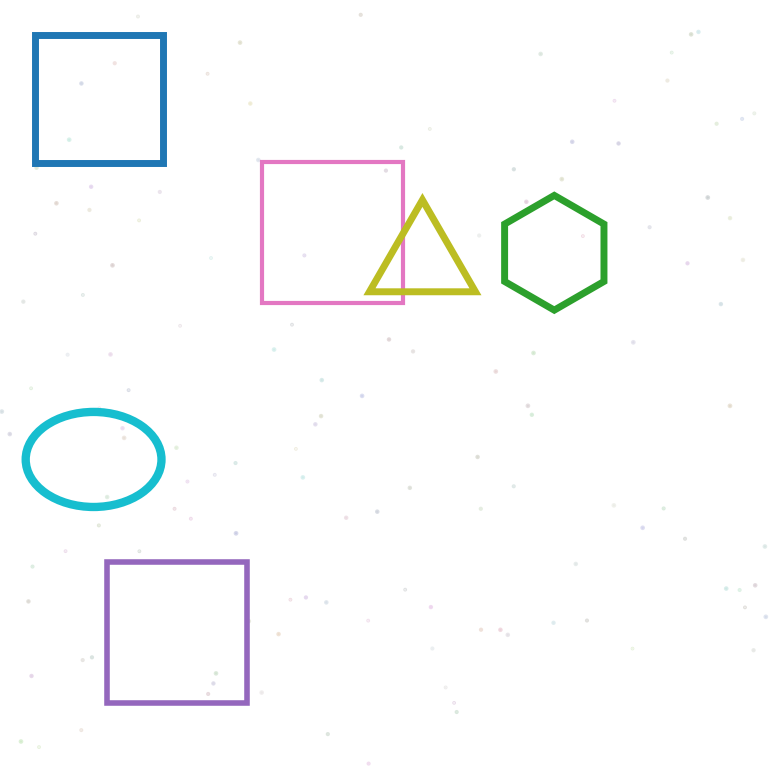[{"shape": "square", "thickness": 2.5, "radius": 0.41, "center": [0.128, 0.871]}, {"shape": "hexagon", "thickness": 2.5, "radius": 0.37, "center": [0.72, 0.672]}, {"shape": "square", "thickness": 2, "radius": 0.46, "center": [0.23, 0.178]}, {"shape": "square", "thickness": 1.5, "radius": 0.46, "center": [0.432, 0.697]}, {"shape": "triangle", "thickness": 2.5, "radius": 0.4, "center": [0.549, 0.661]}, {"shape": "oval", "thickness": 3, "radius": 0.44, "center": [0.122, 0.403]}]